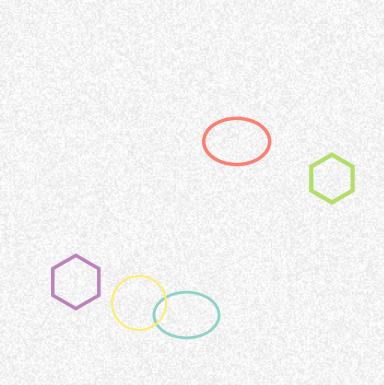[{"shape": "oval", "thickness": 2, "radius": 0.42, "center": [0.484, 0.182]}, {"shape": "oval", "thickness": 2.5, "radius": 0.43, "center": [0.615, 0.633]}, {"shape": "hexagon", "thickness": 3, "radius": 0.31, "center": [0.862, 0.536]}, {"shape": "hexagon", "thickness": 2.5, "radius": 0.35, "center": [0.197, 0.268]}, {"shape": "circle", "thickness": 1.5, "radius": 0.35, "center": [0.361, 0.213]}]